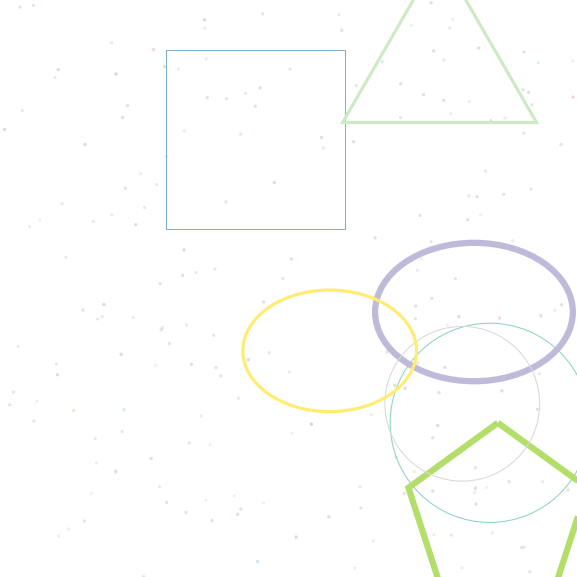[{"shape": "circle", "thickness": 0.5, "radius": 0.86, "center": [0.848, 0.267]}, {"shape": "oval", "thickness": 3, "radius": 0.86, "center": [0.821, 0.459]}, {"shape": "square", "thickness": 0.5, "radius": 0.78, "center": [0.442, 0.757]}, {"shape": "pentagon", "thickness": 3, "radius": 0.81, "center": [0.862, 0.104]}, {"shape": "circle", "thickness": 0.5, "radius": 0.67, "center": [0.8, 0.3]}, {"shape": "triangle", "thickness": 1.5, "radius": 0.97, "center": [0.761, 0.884]}, {"shape": "oval", "thickness": 1.5, "radius": 0.75, "center": [0.571, 0.392]}]